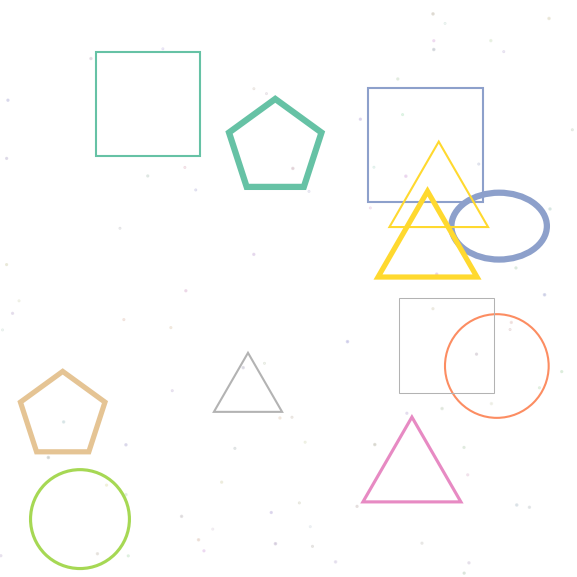[{"shape": "square", "thickness": 1, "radius": 0.45, "center": [0.257, 0.819]}, {"shape": "pentagon", "thickness": 3, "radius": 0.42, "center": [0.477, 0.744]}, {"shape": "circle", "thickness": 1, "radius": 0.45, "center": [0.86, 0.365]}, {"shape": "oval", "thickness": 3, "radius": 0.41, "center": [0.864, 0.608]}, {"shape": "square", "thickness": 1, "radius": 0.5, "center": [0.737, 0.748]}, {"shape": "triangle", "thickness": 1.5, "radius": 0.49, "center": [0.713, 0.179]}, {"shape": "circle", "thickness": 1.5, "radius": 0.43, "center": [0.138, 0.1]}, {"shape": "triangle", "thickness": 1, "radius": 0.49, "center": [0.76, 0.655]}, {"shape": "triangle", "thickness": 2.5, "radius": 0.49, "center": [0.74, 0.569]}, {"shape": "pentagon", "thickness": 2.5, "radius": 0.38, "center": [0.109, 0.279]}, {"shape": "triangle", "thickness": 1, "radius": 0.34, "center": [0.429, 0.32]}, {"shape": "square", "thickness": 0.5, "radius": 0.41, "center": [0.773, 0.4]}]